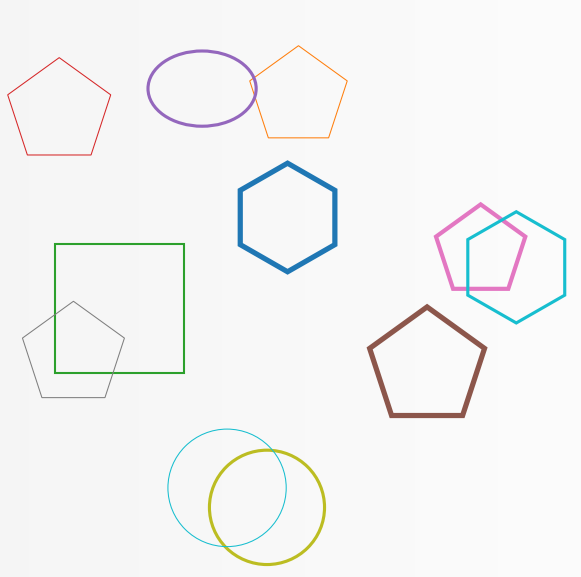[{"shape": "hexagon", "thickness": 2.5, "radius": 0.47, "center": [0.495, 0.623]}, {"shape": "pentagon", "thickness": 0.5, "radius": 0.44, "center": [0.514, 0.832]}, {"shape": "square", "thickness": 1, "radius": 0.56, "center": [0.205, 0.465]}, {"shape": "pentagon", "thickness": 0.5, "radius": 0.47, "center": [0.102, 0.806]}, {"shape": "oval", "thickness": 1.5, "radius": 0.47, "center": [0.348, 0.846]}, {"shape": "pentagon", "thickness": 2.5, "radius": 0.52, "center": [0.735, 0.364]}, {"shape": "pentagon", "thickness": 2, "radius": 0.4, "center": [0.827, 0.564]}, {"shape": "pentagon", "thickness": 0.5, "radius": 0.46, "center": [0.126, 0.385]}, {"shape": "circle", "thickness": 1.5, "radius": 0.5, "center": [0.459, 0.121]}, {"shape": "circle", "thickness": 0.5, "radius": 0.51, "center": [0.391, 0.154]}, {"shape": "hexagon", "thickness": 1.5, "radius": 0.48, "center": [0.888, 0.536]}]